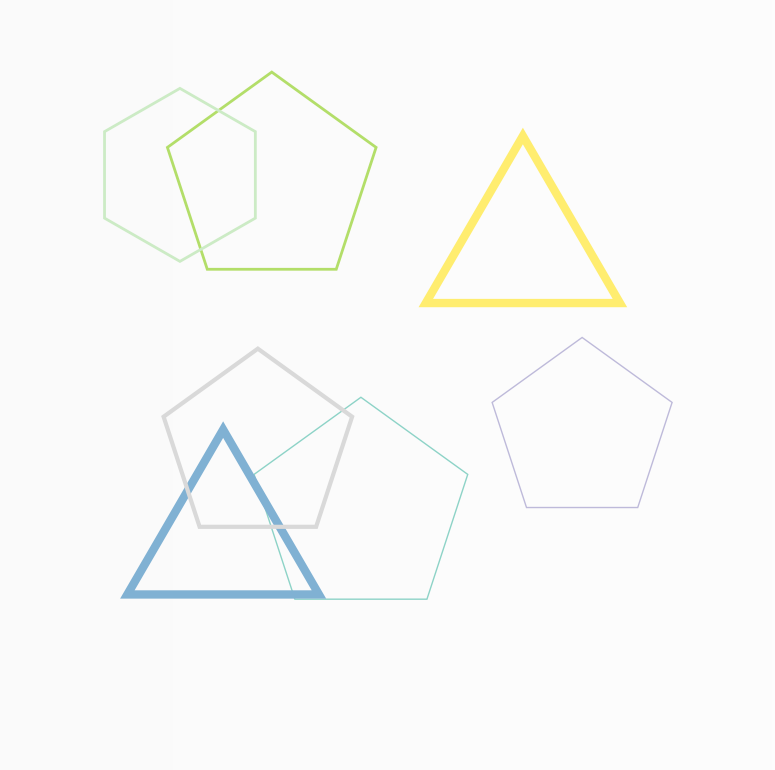[{"shape": "pentagon", "thickness": 0.5, "radius": 0.72, "center": [0.466, 0.339]}, {"shape": "pentagon", "thickness": 0.5, "radius": 0.61, "center": [0.751, 0.44]}, {"shape": "triangle", "thickness": 3, "radius": 0.71, "center": [0.288, 0.299]}, {"shape": "pentagon", "thickness": 1, "radius": 0.71, "center": [0.351, 0.765]}, {"shape": "pentagon", "thickness": 1.5, "radius": 0.64, "center": [0.333, 0.419]}, {"shape": "hexagon", "thickness": 1, "radius": 0.56, "center": [0.232, 0.773]}, {"shape": "triangle", "thickness": 3, "radius": 0.72, "center": [0.675, 0.679]}]